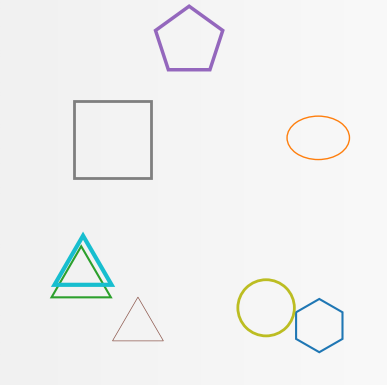[{"shape": "hexagon", "thickness": 1.5, "radius": 0.35, "center": [0.824, 0.154]}, {"shape": "oval", "thickness": 1, "radius": 0.4, "center": [0.821, 0.642]}, {"shape": "triangle", "thickness": 1.5, "radius": 0.44, "center": [0.21, 0.272]}, {"shape": "pentagon", "thickness": 2.5, "radius": 0.46, "center": [0.488, 0.893]}, {"shape": "triangle", "thickness": 0.5, "radius": 0.38, "center": [0.356, 0.153]}, {"shape": "square", "thickness": 2, "radius": 0.5, "center": [0.289, 0.637]}, {"shape": "circle", "thickness": 2, "radius": 0.36, "center": [0.687, 0.2]}, {"shape": "triangle", "thickness": 3, "radius": 0.43, "center": [0.214, 0.303]}]